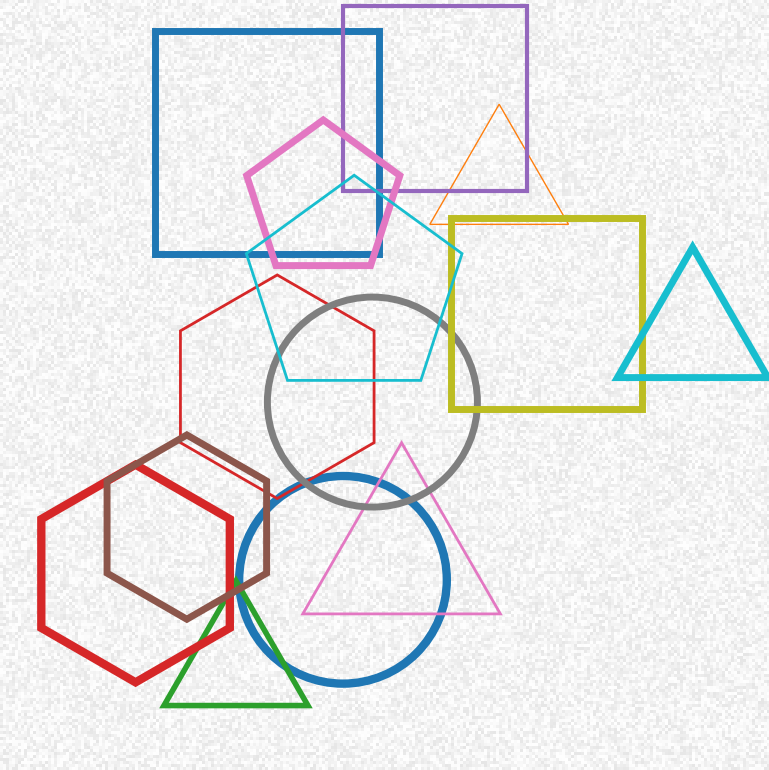[{"shape": "circle", "thickness": 3, "radius": 0.67, "center": [0.445, 0.247]}, {"shape": "square", "thickness": 2.5, "radius": 0.73, "center": [0.347, 0.815]}, {"shape": "triangle", "thickness": 0.5, "radius": 0.52, "center": [0.648, 0.761]}, {"shape": "triangle", "thickness": 2, "radius": 0.54, "center": [0.306, 0.138]}, {"shape": "hexagon", "thickness": 3, "radius": 0.71, "center": [0.176, 0.255]}, {"shape": "hexagon", "thickness": 1, "radius": 0.73, "center": [0.36, 0.498]}, {"shape": "square", "thickness": 1.5, "radius": 0.6, "center": [0.565, 0.872]}, {"shape": "hexagon", "thickness": 2.5, "radius": 0.6, "center": [0.243, 0.315]}, {"shape": "pentagon", "thickness": 2.5, "radius": 0.52, "center": [0.42, 0.74]}, {"shape": "triangle", "thickness": 1, "radius": 0.74, "center": [0.522, 0.277]}, {"shape": "circle", "thickness": 2.5, "radius": 0.68, "center": [0.484, 0.478]}, {"shape": "square", "thickness": 2.5, "radius": 0.62, "center": [0.71, 0.593]}, {"shape": "pentagon", "thickness": 1, "radius": 0.74, "center": [0.46, 0.625]}, {"shape": "triangle", "thickness": 2.5, "radius": 0.56, "center": [0.9, 0.566]}]